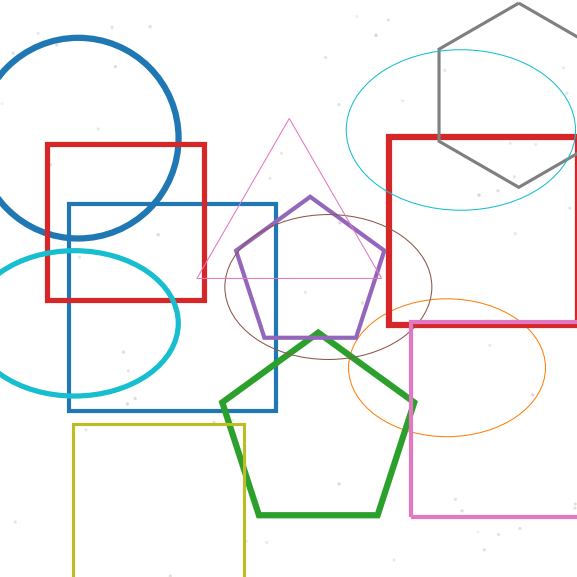[{"shape": "circle", "thickness": 3, "radius": 0.87, "center": [0.135, 0.76]}, {"shape": "square", "thickness": 2, "radius": 0.9, "center": [0.299, 0.466]}, {"shape": "oval", "thickness": 0.5, "radius": 0.85, "center": [0.774, 0.362]}, {"shape": "pentagon", "thickness": 3, "radius": 0.87, "center": [0.551, 0.248]}, {"shape": "square", "thickness": 2.5, "radius": 0.68, "center": [0.217, 0.614]}, {"shape": "square", "thickness": 3, "radius": 0.82, "center": [0.837, 0.599]}, {"shape": "pentagon", "thickness": 2, "radius": 0.67, "center": [0.537, 0.523]}, {"shape": "oval", "thickness": 0.5, "radius": 0.9, "center": [0.569, 0.502]}, {"shape": "square", "thickness": 2, "radius": 0.84, "center": [0.881, 0.273]}, {"shape": "triangle", "thickness": 0.5, "radius": 0.92, "center": [0.501, 0.609]}, {"shape": "hexagon", "thickness": 1.5, "radius": 0.8, "center": [0.898, 0.834]}, {"shape": "square", "thickness": 1.5, "radius": 0.74, "center": [0.274, 0.116]}, {"shape": "oval", "thickness": 0.5, "radius": 0.99, "center": [0.798, 0.774]}, {"shape": "oval", "thickness": 2.5, "radius": 0.9, "center": [0.129, 0.439]}]